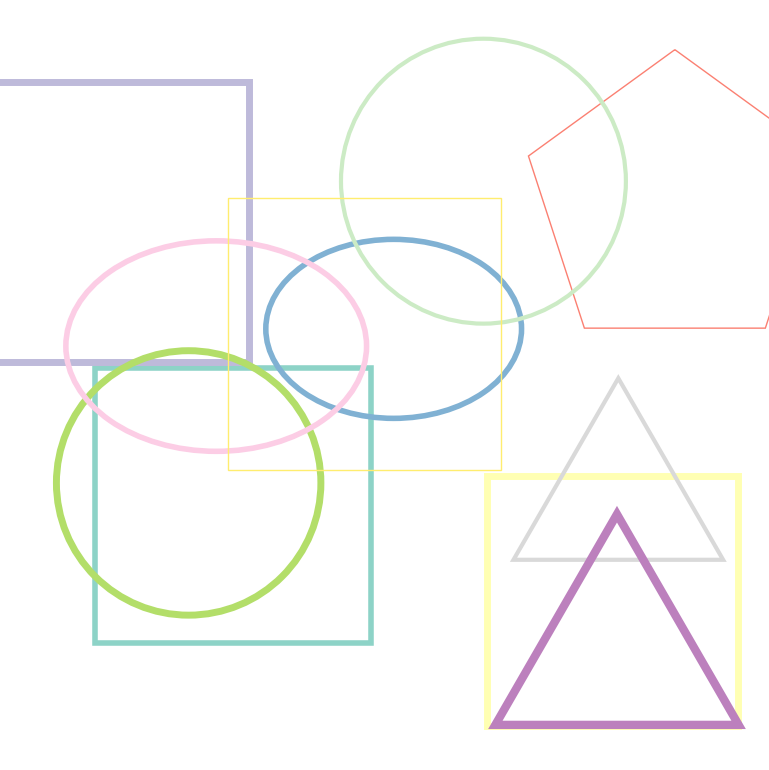[{"shape": "square", "thickness": 2, "radius": 0.89, "center": [0.303, 0.344]}, {"shape": "square", "thickness": 2.5, "radius": 0.81, "center": [0.795, 0.219]}, {"shape": "square", "thickness": 2.5, "radius": 0.91, "center": [0.142, 0.711]}, {"shape": "pentagon", "thickness": 0.5, "radius": 1.0, "center": [0.876, 0.736]}, {"shape": "oval", "thickness": 2, "radius": 0.83, "center": [0.511, 0.573]}, {"shape": "circle", "thickness": 2.5, "radius": 0.86, "center": [0.245, 0.373]}, {"shape": "oval", "thickness": 2, "radius": 0.98, "center": [0.281, 0.551]}, {"shape": "triangle", "thickness": 1.5, "radius": 0.79, "center": [0.803, 0.352]}, {"shape": "triangle", "thickness": 3, "radius": 0.91, "center": [0.801, 0.15]}, {"shape": "circle", "thickness": 1.5, "radius": 0.93, "center": [0.628, 0.765]}, {"shape": "square", "thickness": 0.5, "radius": 0.89, "center": [0.474, 0.566]}]